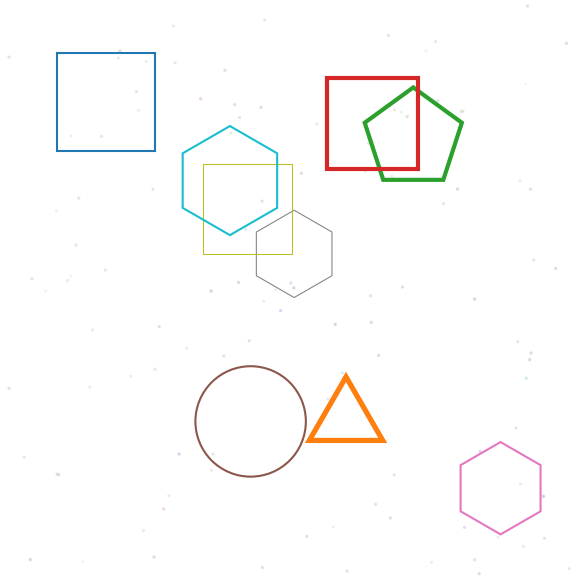[{"shape": "square", "thickness": 1, "radius": 0.43, "center": [0.183, 0.823]}, {"shape": "triangle", "thickness": 2.5, "radius": 0.37, "center": [0.599, 0.273]}, {"shape": "pentagon", "thickness": 2, "radius": 0.44, "center": [0.716, 0.759]}, {"shape": "square", "thickness": 2, "radius": 0.39, "center": [0.645, 0.785]}, {"shape": "circle", "thickness": 1, "radius": 0.48, "center": [0.434, 0.269]}, {"shape": "hexagon", "thickness": 1, "radius": 0.4, "center": [0.867, 0.154]}, {"shape": "hexagon", "thickness": 0.5, "radius": 0.38, "center": [0.509, 0.56]}, {"shape": "square", "thickness": 0.5, "radius": 0.39, "center": [0.429, 0.637]}, {"shape": "hexagon", "thickness": 1, "radius": 0.47, "center": [0.398, 0.686]}]